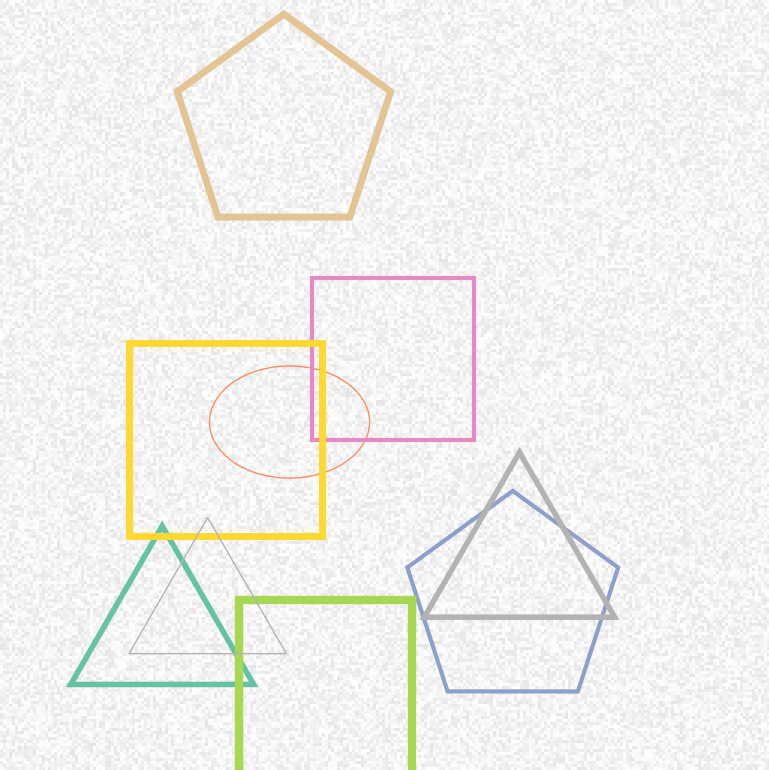[{"shape": "triangle", "thickness": 2, "radius": 0.69, "center": [0.211, 0.18]}, {"shape": "oval", "thickness": 0.5, "radius": 0.52, "center": [0.376, 0.452]}, {"shape": "pentagon", "thickness": 1.5, "radius": 0.72, "center": [0.666, 0.218]}, {"shape": "square", "thickness": 1.5, "radius": 0.53, "center": [0.51, 0.534]}, {"shape": "square", "thickness": 3, "radius": 0.56, "center": [0.423, 0.109]}, {"shape": "square", "thickness": 2.5, "radius": 0.63, "center": [0.293, 0.429]}, {"shape": "pentagon", "thickness": 2.5, "radius": 0.73, "center": [0.369, 0.836]}, {"shape": "triangle", "thickness": 2, "radius": 0.71, "center": [0.675, 0.27]}, {"shape": "triangle", "thickness": 0.5, "radius": 0.59, "center": [0.27, 0.21]}]